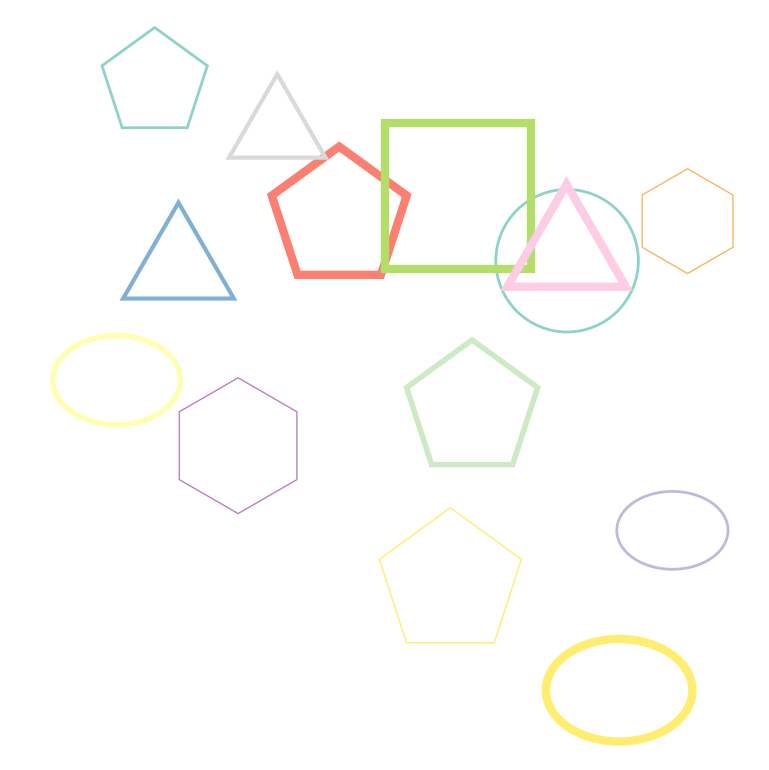[{"shape": "circle", "thickness": 1, "radius": 0.46, "center": [0.736, 0.661]}, {"shape": "pentagon", "thickness": 1, "radius": 0.36, "center": [0.201, 0.892]}, {"shape": "oval", "thickness": 2, "radius": 0.41, "center": [0.151, 0.506]}, {"shape": "oval", "thickness": 1, "radius": 0.36, "center": [0.873, 0.311]}, {"shape": "pentagon", "thickness": 3, "radius": 0.46, "center": [0.441, 0.718]}, {"shape": "triangle", "thickness": 1.5, "radius": 0.42, "center": [0.232, 0.654]}, {"shape": "hexagon", "thickness": 0.5, "radius": 0.34, "center": [0.893, 0.713]}, {"shape": "square", "thickness": 3, "radius": 0.47, "center": [0.595, 0.745]}, {"shape": "triangle", "thickness": 3, "radius": 0.44, "center": [0.736, 0.672]}, {"shape": "triangle", "thickness": 1.5, "radius": 0.36, "center": [0.36, 0.831]}, {"shape": "hexagon", "thickness": 0.5, "radius": 0.44, "center": [0.309, 0.421]}, {"shape": "pentagon", "thickness": 2, "radius": 0.45, "center": [0.613, 0.469]}, {"shape": "pentagon", "thickness": 0.5, "radius": 0.48, "center": [0.585, 0.244]}, {"shape": "oval", "thickness": 3, "radius": 0.48, "center": [0.804, 0.104]}]